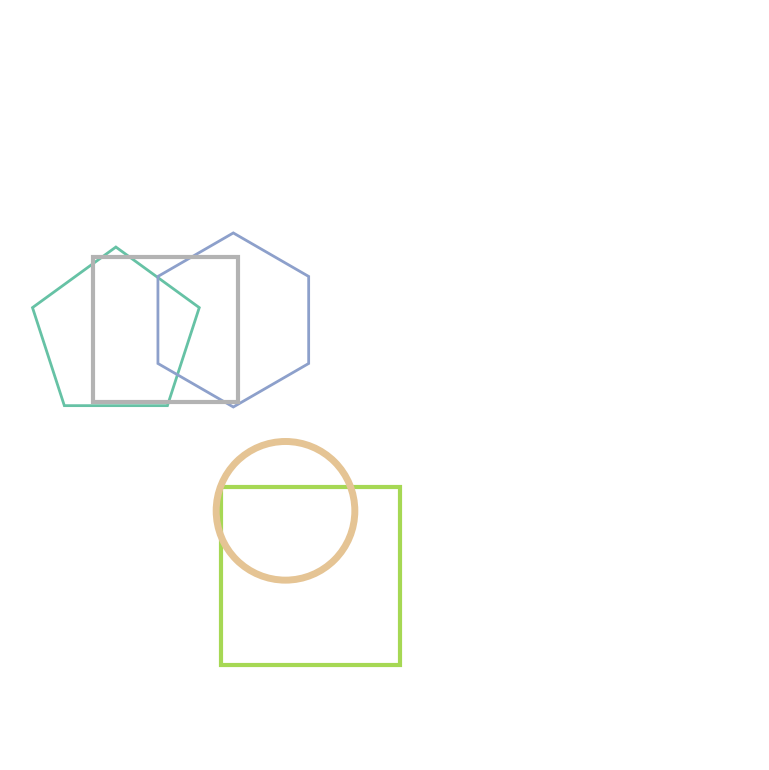[{"shape": "pentagon", "thickness": 1, "radius": 0.57, "center": [0.15, 0.565]}, {"shape": "hexagon", "thickness": 1, "radius": 0.57, "center": [0.303, 0.584]}, {"shape": "square", "thickness": 1.5, "radius": 0.58, "center": [0.403, 0.252]}, {"shape": "circle", "thickness": 2.5, "radius": 0.45, "center": [0.371, 0.337]}, {"shape": "square", "thickness": 1.5, "radius": 0.47, "center": [0.215, 0.572]}]